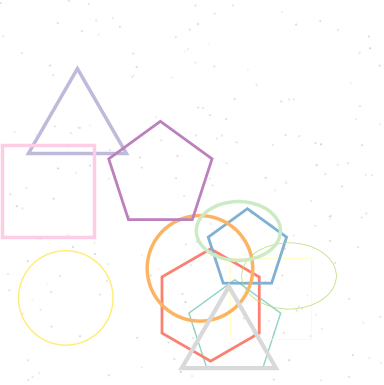[{"shape": "pentagon", "thickness": 1, "radius": 0.63, "center": [0.61, 0.148]}, {"shape": "square", "thickness": 0.5, "radius": 0.52, "center": [0.702, 0.225]}, {"shape": "triangle", "thickness": 2.5, "radius": 0.73, "center": [0.201, 0.675]}, {"shape": "hexagon", "thickness": 2, "radius": 0.73, "center": [0.547, 0.208]}, {"shape": "pentagon", "thickness": 2, "radius": 0.53, "center": [0.643, 0.351]}, {"shape": "circle", "thickness": 2.5, "radius": 0.69, "center": [0.519, 0.303]}, {"shape": "oval", "thickness": 0.5, "radius": 0.61, "center": [0.751, 0.283]}, {"shape": "square", "thickness": 2.5, "radius": 0.6, "center": [0.125, 0.503]}, {"shape": "triangle", "thickness": 3, "radius": 0.71, "center": [0.594, 0.114]}, {"shape": "pentagon", "thickness": 2, "radius": 0.71, "center": [0.417, 0.544]}, {"shape": "oval", "thickness": 2.5, "radius": 0.55, "center": [0.619, 0.4]}, {"shape": "circle", "thickness": 1, "radius": 0.61, "center": [0.171, 0.226]}]